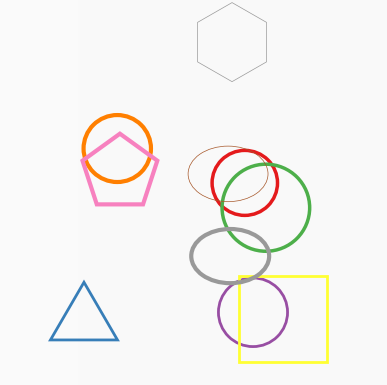[{"shape": "circle", "thickness": 2.5, "radius": 0.42, "center": [0.632, 0.525]}, {"shape": "triangle", "thickness": 2, "radius": 0.5, "center": [0.217, 0.167]}, {"shape": "circle", "thickness": 2.5, "radius": 0.57, "center": [0.686, 0.46]}, {"shape": "circle", "thickness": 2, "radius": 0.45, "center": [0.653, 0.189]}, {"shape": "circle", "thickness": 3, "radius": 0.43, "center": [0.303, 0.614]}, {"shape": "square", "thickness": 2, "radius": 0.56, "center": [0.73, 0.171]}, {"shape": "oval", "thickness": 0.5, "radius": 0.52, "center": [0.589, 0.548]}, {"shape": "pentagon", "thickness": 3, "radius": 0.51, "center": [0.309, 0.551]}, {"shape": "hexagon", "thickness": 0.5, "radius": 0.51, "center": [0.599, 0.891]}, {"shape": "oval", "thickness": 3, "radius": 0.5, "center": [0.594, 0.335]}]